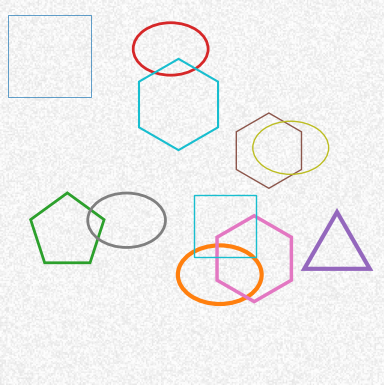[{"shape": "square", "thickness": 0.5, "radius": 0.53, "center": [0.128, 0.854]}, {"shape": "oval", "thickness": 3, "radius": 0.54, "center": [0.571, 0.286]}, {"shape": "pentagon", "thickness": 2, "radius": 0.5, "center": [0.175, 0.399]}, {"shape": "oval", "thickness": 2, "radius": 0.49, "center": [0.443, 0.873]}, {"shape": "triangle", "thickness": 3, "radius": 0.49, "center": [0.875, 0.351]}, {"shape": "hexagon", "thickness": 1, "radius": 0.49, "center": [0.698, 0.609]}, {"shape": "hexagon", "thickness": 2.5, "radius": 0.56, "center": [0.66, 0.328]}, {"shape": "oval", "thickness": 2, "radius": 0.5, "center": [0.329, 0.428]}, {"shape": "oval", "thickness": 1, "radius": 0.49, "center": [0.755, 0.616]}, {"shape": "square", "thickness": 1, "radius": 0.4, "center": [0.584, 0.413]}, {"shape": "hexagon", "thickness": 1.5, "radius": 0.59, "center": [0.464, 0.729]}]